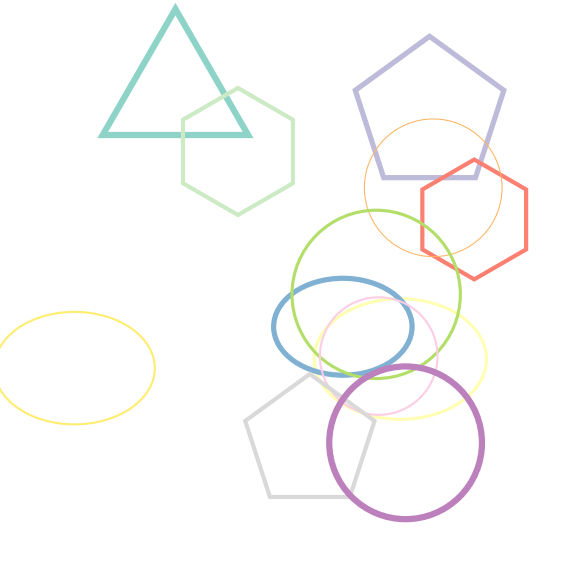[{"shape": "triangle", "thickness": 3, "radius": 0.73, "center": [0.304, 0.838]}, {"shape": "oval", "thickness": 1.5, "radius": 0.75, "center": [0.693, 0.377]}, {"shape": "pentagon", "thickness": 2.5, "radius": 0.68, "center": [0.744, 0.801]}, {"shape": "hexagon", "thickness": 2, "radius": 0.52, "center": [0.821, 0.619]}, {"shape": "oval", "thickness": 2.5, "radius": 0.6, "center": [0.594, 0.433]}, {"shape": "circle", "thickness": 0.5, "radius": 0.6, "center": [0.75, 0.674]}, {"shape": "circle", "thickness": 1.5, "radius": 0.73, "center": [0.651, 0.489]}, {"shape": "circle", "thickness": 1, "radius": 0.51, "center": [0.656, 0.383]}, {"shape": "pentagon", "thickness": 2, "radius": 0.59, "center": [0.537, 0.234]}, {"shape": "circle", "thickness": 3, "radius": 0.66, "center": [0.702, 0.232]}, {"shape": "hexagon", "thickness": 2, "radius": 0.55, "center": [0.412, 0.737]}, {"shape": "oval", "thickness": 1, "radius": 0.7, "center": [0.129, 0.362]}]